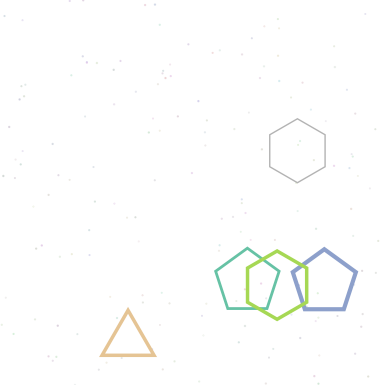[{"shape": "pentagon", "thickness": 2, "radius": 0.43, "center": [0.643, 0.269]}, {"shape": "pentagon", "thickness": 3, "radius": 0.43, "center": [0.842, 0.266]}, {"shape": "hexagon", "thickness": 2.5, "radius": 0.44, "center": [0.72, 0.259]}, {"shape": "triangle", "thickness": 2.5, "radius": 0.39, "center": [0.333, 0.116]}, {"shape": "hexagon", "thickness": 1, "radius": 0.42, "center": [0.773, 0.608]}]